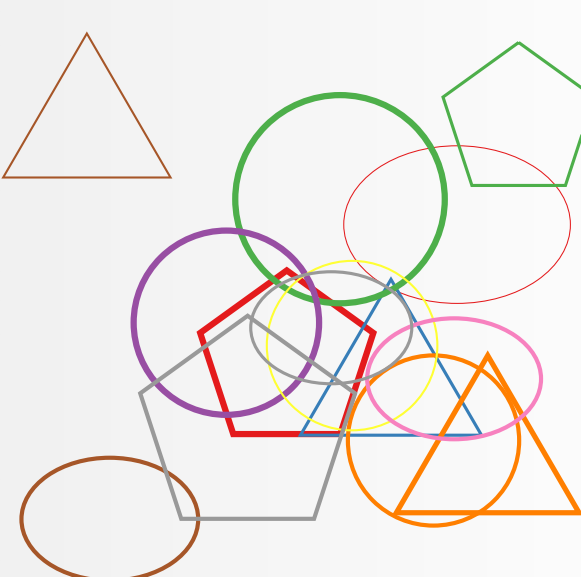[{"shape": "oval", "thickness": 0.5, "radius": 0.97, "center": [0.786, 0.61]}, {"shape": "pentagon", "thickness": 3, "radius": 0.78, "center": [0.493, 0.374]}, {"shape": "triangle", "thickness": 1.5, "radius": 0.9, "center": [0.673, 0.335]}, {"shape": "pentagon", "thickness": 1.5, "radius": 0.68, "center": [0.892, 0.789]}, {"shape": "circle", "thickness": 3, "radius": 0.9, "center": [0.585, 0.654]}, {"shape": "circle", "thickness": 3, "radius": 0.8, "center": [0.389, 0.44]}, {"shape": "triangle", "thickness": 2.5, "radius": 0.91, "center": [0.839, 0.202]}, {"shape": "circle", "thickness": 2, "radius": 0.74, "center": [0.746, 0.236]}, {"shape": "circle", "thickness": 1, "radius": 0.73, "center": [0.606, 0.401]}, {"shape": "oval", "thickness": 2, "radius": 0.76, "center": [0.189, 0.1]}, {"shape": "triangle", "thickness": 1, "radius": 0.83, "center": [0.149, 0.775]}, {"shape": "oval", "thickness": 2, "radius": 0.75, "center": [0.781, 0.343]}, {"shape": "oval", "thickness": 1.5, "radius": 0.69, "center": [0.57, 0.432]}, {"shape": "pentagon", "thickness": 2, "radius": 0.97, "center": [0.426, 0.258]}]